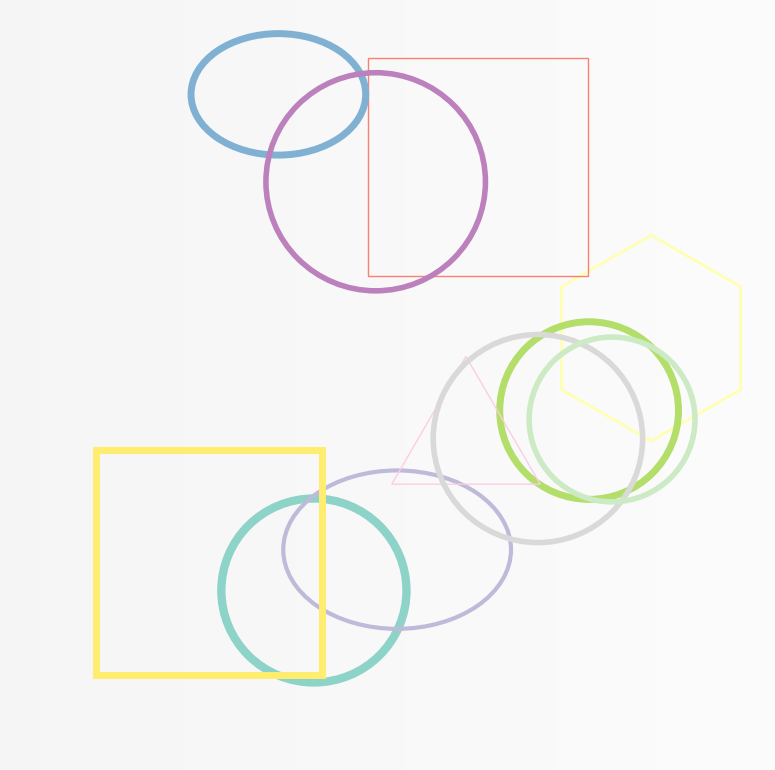[{"shape": "circle", "thickness": 3, "radius": 0.6, "center": [0.405, 0.233]}, {"shape": "hexagon", "thickness": 1, "radius": 0.67, "center": [0.84, 0.561]}, {"shape": "oval", "thickness": 1.5, "radius": 0.73, "center": [0.512, 0.286]}, {"shape": "square", "thickness": 0.5, "radius": 0.71, "center": [0.617, 0.783]}, {"shape": "oval", "thickness": 2.5, "radius": 0.56, "center": [0.359, 0.877]}, {"shape": "circle", "thickness": 2.5, "radius": 0.58, "center": [0.76, 0.467]}, {"shape": "triangle", "thickness": 0.5, "radius": 0.55, "center": [0.601, 0.426]}, {"shape": "circle", "thickness": 2, "radius": 0.68, "center": [0.694, 0.43]}, {"shape": "circle", "thickness": 2, "radius": 0.71, "center": [0.485, 0.764]}, {"shape": "circle", "thickness": 2, "radius": 0.54, "center": [0.79, 0.455]}, {"shape": "square", "thickness": 2.5, "radius": 0.73, "center": [0.269, 0.27]}]